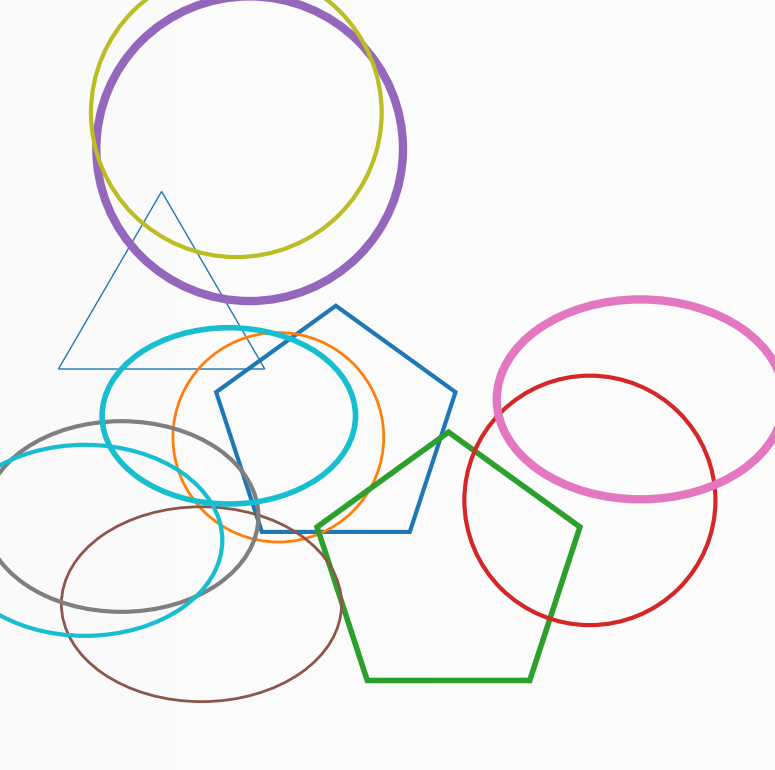[{"shape": "triangle", "thickness": 0.5, "radius": 0.77, "center": [0.209, 0.598]}, {"shape": "pentagon", "thickness": 1.5, "radius": 0.81, "center": [0.433, 0.441]}, {"shape": "circle", "thickness": 1, "radius": 0.68, "center": [0.359, 0.432]}, {"shape": "pentagon", "thickness": 2, "radius": 0.89, "center": [0.579, 0.261]}, {"shape": "circle", "thickness": 1.5, "radius": 0.81, "center": [0.761, 0.35]}, {"shape": "circle", "thickness": 3, "radius": 0.99, "center": [0.322, 0.807]}, {"shape": "oval", "thickness": 1, "radius": 0.9, "center": [0.26, 0.215]}, {"shape": "oval", "thickness": 3, "radius": 0.93, "center": [0.826, 0.481]}, {"shape": "oval", "thickness": 1.5, "radius": 0.88, "center": [0.157, 0.329]}, {"shape": "circle", "thickness": 1.5, "radius": 0.94, "center": [0.305, 0.854]}, {"shape": "oval", "thickness": 1.5, "radius": 0.89, "center": [0.11, 0.298]}, {"shape": "oval", "thickness": 2, "radius": 0.82, "center": [0.295, 0.46]}]